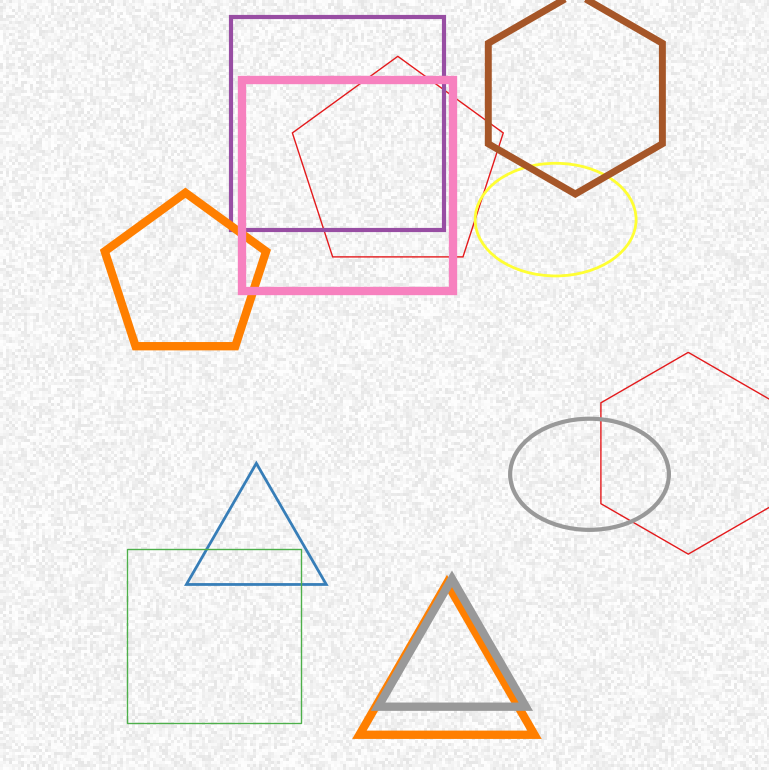[{"shape": "pentagon", "thickness": 0.5, "radius": 0.72, "center": [0.517, 0.783]}, {"shape": "hexagon", "thickness": 0.5, "radius": 0.66, "center": [0.894, 0.411]}, {"shape": "triangle", "thickness": 1, "radius": 0.52, "center": [0.333, 0.293]}, {"shape": "square", "thickness": 0.5, "radius": 0.56, "center": [0.278, 0.174]}, {"shape": "square", "thickness": 1.5, "radius": 0.69, "center": [0.439, 0.839]}, {"shape": "triangle", "thickness": 3, "radius": 0.66, "center": [0.58, 0.111]}, {"shape": "pentagon", "thickness": 3, "radius": 0.55, "center": [0.241, 0.64]}, {"shape": "oval", "thickness": 1, "radius": 0.52, "center": [0.722, 0.715]}, {"shape": "hexagon", "thickness": 2.5, "radius": 0.65, "center": [0.747, 0.879]}, {"shape": "square", "thickness": 3, "radius": 0.68, "center": [0.451, 0.759]}, {"shape": "oval", "thickness": 1.5, "radius": 0.52, "center": [0.766, 0.384]}, {"shape": "triangle", "thickness": 3, "radius": 0.55, "center": [0.587, 0.138]}]